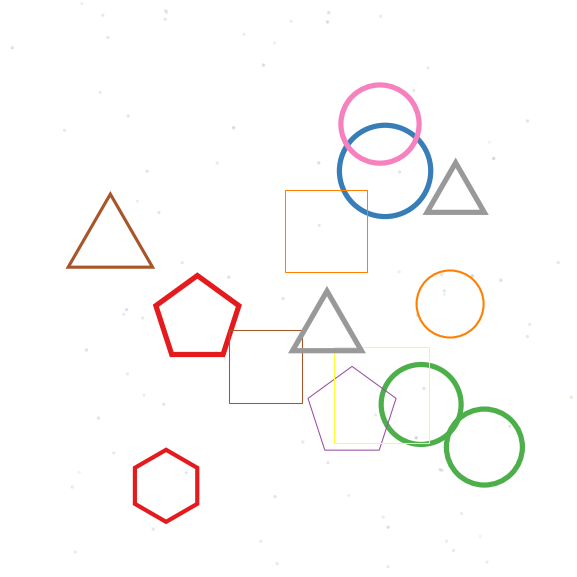[{"shape": "hexagon", "thickness": 2, "radius": 0.31, "center": [0.288, 0.158]}, {"shape": "pentagon", "thickness": 2.5, "radius": 0.38, "center": [0.342, 0.446]}, {"shape": "circle", "thickness": 2.5, "radius": 0.4, "center": [0.667, 0.703]}, {"shape": "circle", "thickness": 2.5, "radius": 0.35, "center": [0.729, 0.299]}, {"shape": "circle", "thickness": 2.5, "radius": 0.33, "center": [0.839, 0.225]}, {"shape": "pentagon", "thickness": 0.5, "radius": 0.4, "center": [0.61, 0.285]}, {"shape": "circle", "thickness": 1, "radius": 0.29, "center": [0.779, 0.473]}, {"shape": "square", "thickness": 0.5, "radius": 0.36, "center": [0.565, 0.599]}, {"shape": "square", "thickness": 0.5, "radius": 0.41, "center": [0.66, 0.315]}, {"shape": "square", "thickness": 0.5, "radius": 0.32, "center": [0.46, 0.364]}, {"shape": "triangle", "thickness": 1.5, "radius": 0.42, "center": [0.191, 0.579]}, {"shape": "circle", "thickness": 2.5, "radius": 0.34, "center": [0.658, 0.784]}, {"shape": "triangle", "thickness": 2.5, "radius": 0.34, "center": [0.566, 0.426]}, {"shape": "triangle", "thickness": 2.5, "radius": 0.29, "center": [0.789, 0.66]}]